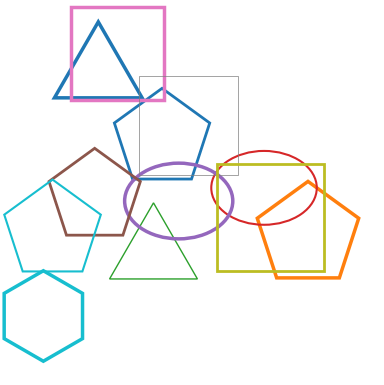[{"shape": "pentagon", "thickness": 2, "radius": 0.65, "center": [0.421, 0.64]}, {"shape": "triangle", "thickness": 2.5, "radius": 0.66, "center": [0.255, 0.812]}, {"shape": "pentagon", "thickness": 2.5, "radius": 0.69, "center": [0.8, 0.39]}, {"shape": "triangle", "thickness": 1, "radius": 0.66, "center": [0.399, 0.341]}, {"shape": "oval", "thickness": 1.5, "radius": 0.69, "center": [0.686, 0.512]}, {"shape": "oval", "thickness": 2.5, "radius": 0.7, "center": [0.464, 0.478]}, {"shape": "pentagon", "thickness": 2, "radius": 0.62, "center": [0.246, 0.49]}, {"shape": "square", "thickness": 2.5, "radius": 0.6, "center": [0.305, 0.862]}, {"shape": "square", "thickness": 0.5, "radius": 0.64, "center": [0.49, 0.675]}, {"shape": "square", "thickness": 2, "radius": 0.7, "center": [0.702, 0.434]}, {"shape": "pentagon", "thickness": 1.5, "radius": 0.66, "center": [0.136, 0.402]}, {"shape": "hexagon", "thickness": 2.5, "radius": 0.59, "center": [0.113, 0.179]}]